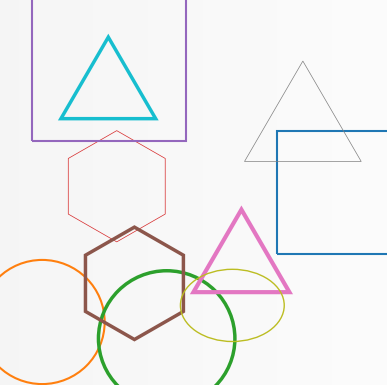[{"shape": "square", "thickness": 1.5, "radius": 0.8, "center": [0.875, 0.5]}, {"shape": "circle", "thickness": 1.5, "radius": 0.81, "center": [0.109, 0.164]}, {"shape": "circle", "thickness": 2.5, "radius": 0.88, "center": [0.43, 0.121]}, {"shape": "hexagon", "thickness": 0.5, "radius": 0.72, "center": [0.301, 0.516]}, {"shape": "square", "thickness": 1.5, "radius": 0.99, "center": [0.281, 0.831]}, {"shape": "hexagon", "thickness": 2.5, "radius": 0.73, "center": [0.347, 0.264]}, {"shape": "triangle", "thickness": 3, "radius": 0.71, "center": [0.623, 0.313]}, {"shape": "triangle", "thickness": 0.5, "radius": 0.87, "center": [0.782, 0.668]}, {"shape": "oval", "thickness": 1, "radius": 0.67, "center": [0.6, 0.207]}, {"shape": "triangle", "thickness": 2.5, "radius": 0.71, "center": [0.279, 0.762]}]